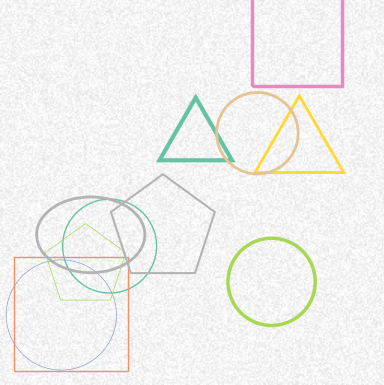[{"shape": "triangle", "thickness": 3, "radius": 0.54, "center": [0.508, 0.638]}, {"shape": "circle", "thickness": 1, "radius": 0.61, "center": [0.285, 0.361]}, {"shape": "square", "thickness": 1, "radius": 0.74, "center": [0.185, 0.184]}, {"shape": "circle", "thickness": 0.5, "radius": 0.72, "center": [0.159, 0.182]}, {"shape": "square", "thickness": 2.5, "radius": 0.58, "center": [0.771, 0.894]}, {"shape": "pentagon", "thickness": 0.5, "radius": 0.55, "center": [0.222, 0.31]}, {"shape": "circle", "thickness": 2.5, "radius": 0.57, "center": [0.705, 0.268]}, {"shape": "triangle", "thickness": 2, "radius": 0.67, "center": [0.778, 0.618]}, {"shape": "circle", "thickness": 2, "radius": 0.53, "center": [0.669, 0.654]}, {"shape": "pentagon", "thickness": 1.5, "radius": 0.71, "center": [0.423, 0.405]}, {"shape": "oval", "thickness": 2, "radius": 0.7, "center": [0.236, 0.39]}]